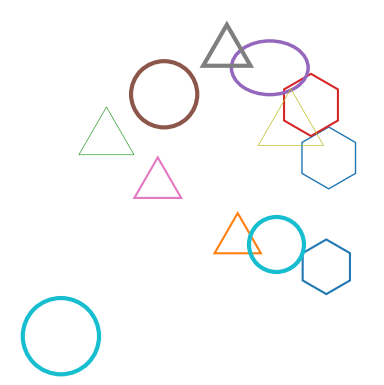[{"shape": "hexagon", "thickness": 1, "radius": 0.4, "center": [0.854, 0.59]}, {"shape": "hexagon", "thickness": 1.5, "radius": 0.35, "center": [0.848, 0.307]}, {"shape": "triangle", "thickness": 1.5, "radius": 0.35, "center": [0.617, 0.377]}, {"shape": "triangle", "thickness": 0.5, "radius": 0.41, "center": [0.277, 0.639]}, {"shape": "hexagon", "thickness": 1.5, "radius": 0.4, "center": [0.808, 0.727]}, {"shape": "oval", "thickness": 2.5, "radius": 0.5, "center": [0.701, 0.824]}, {"shape": "circle", "thickness": 3, "radius": 0.43, "center": [0.426, 0.755]}, {"shape": "triangle", "thickness": 1.5, "radius": 0.35, "center": [0.41, 0.521]}, {"shape": "triangle", "thickness": 3, "radius": 0.36, "center": [0.589, 0.865]}, {"shape": "triangle", "thickness": 0.5, "radius": 0.49, "center": [0.755, 0.671]}, {"shape": "circle", "thickness": 3, "radius": 0.36, "center": [0.718, 0.365]}, {"shape": "circle", "thickness": 3, "radius": 0.5, "center": [0.158, 0.127]}]